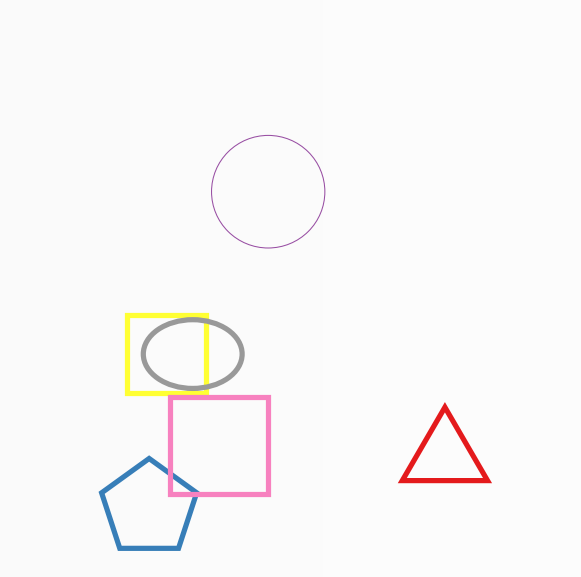[{"shape": "triangle", "thickness": 2.5, "radius": 0.42, "center": [0.765, 0.209]}, {"shape": "pentagon", "thickness": 2.5, "radius": 0.43, "center": [0.257, 0.119]}, {"shape": "circle", "thickness": 0.5, "radius": 0.49, "center": [0.461, 0.667]}, {"shape": "square", "thickness": 2.5, "radius": 0.34, "center": [0.287, 0.387]}, {"shape": "square", "thickness": 2.5, "radius": 0.42, "center": [0.377, 0.228]}, {"shape": "oval", "thickness": 2.5, "radius": 0.43, "center": [0.332, 0.386]}]